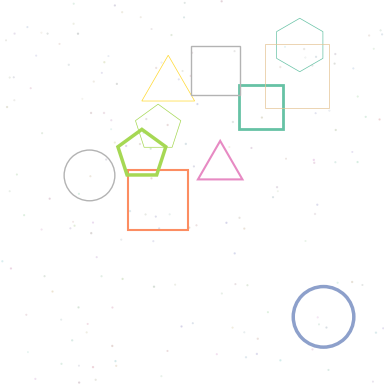[{"shape": "square", "thickness": 2, "radius": 0.29, "center": [0.678, 0.722]}, {"shape": "hexagon", "thickness": 0.5, "radius": 0.35, "center": [0.779, 0.883]}, {"shape": "square", "thickness": 1.5, "radius": 0.39, "center": [0.41, 0.48]}, {"shape": "circle", "thickness": 2.5, "radius": 0.39, "center": [0.84, 0.177]}, {"shape": "triangle", "thickness": 1.5, "radius": 0.33, "center": [0.572, 0.567]}, {"shape": "pentagon", "thickness": 0.5, "radius": 0.31, "center": [0.411, 0.668]}, {"shape": "pentagon", "thickness": 2.5, "radius": 0.33, "center": [0.369, 0.598]}, {"shape": "triangle", "thickness": 0.5, "radius": 0.4, "center": [0.437, 0.777]}, {"shape": "square", "thickness": 0.5, "radius": 0.42, "center": [0.772, 0.803]}, {"shape": "square", "thickness": 1, "radius": 0.32, "center": [0.56, 0.817]}, {"shape": "circle", "thickness": 1, "radius": 0.33, "center": [0.232, 0.544]}]